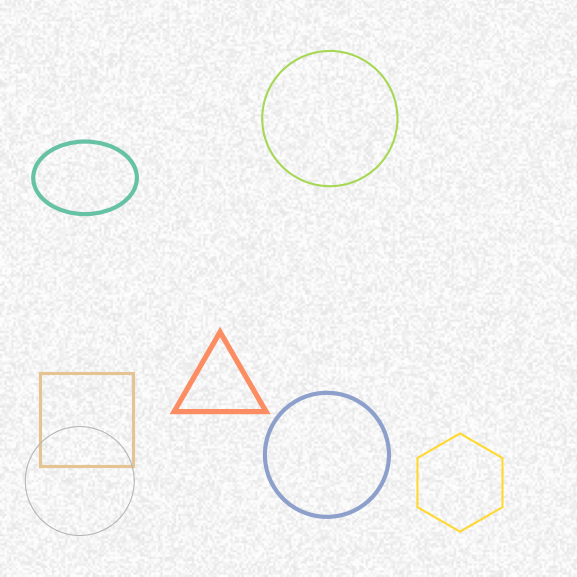[{"shape": "oval", "thickness": 2, "radius": 0.45, "center": [0.147, 0.691]}, {"shape": "triangle", "thickness": 2.5, "radius": 0.46, "center": [0.381, 0.332]}, {"shape": "circle", "thickness": 2, "radius": 0.54, "center": [0.566, 0.212]}, {"shape": "circle", "thickness": 1, "radius": 0.59, "center": [0.571, 0.794]}, {"shape": "hexagon", "thickness": 1, "radius": 0.43, "center": [0.796, 0.164]}, {"shape": "square", "thickness": 1.5, "radius": 0.4, "center": [0.15, 0.273]}, {"shape": "circle", "thickness": 0.5, "radius": 0.47, "center": [0.138, 0.166]}]